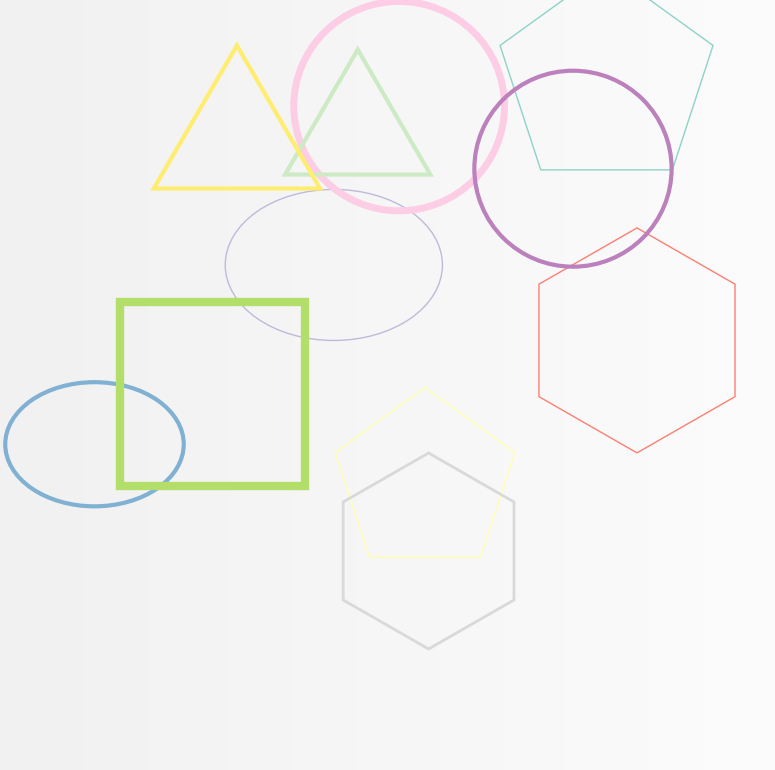[{"shape": "pentagon", "thickness": 0.5, "radius": 0.72, "center": [0.783, 0.896]}, {"shape": "pentagon", "thickness": 0.5, "radius": 0.61, "center": [0.548, 0.375]}, {"shape": "oval", "thickness": 0.5, "radius": 0.7, "center": [0.431, 0.656]}, {"shape": "hexagon", "thickness": 0.5, "radius": 0.73, "center": [0.822, 0.558]}, {"shape": "oval", "thickness": 1.5, "radius": 0.58, "center": [0.122, 0.423]}, {"shape": "square", "thickness": 3, "radius": 0.6, "center": [0.274, 0.488]}, {"shape": "circle", "thickness": 2.5, "radius": 0.68, "center": [0.515, 0.862]}, {"shape": "hexagon", "thickness": 1, "radius": 0.64, "center": [0.553, 0.284]}, {"shape": "circle", "thickness": 1.5, "radius": 0.64, "center": [0.739, 0.781]}, {"shape": "triangle", "thickness": 1.5, "radius": 0.54, "center": [0.462, 0.827]}, {"shape": "triangle", "thickness": 1.5, "radius": 0.62, "center": [0.306, 0.817]}]